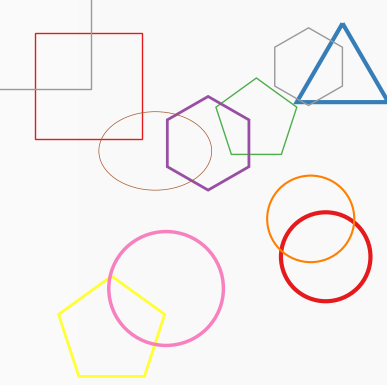[{"shape": "circle", "thickness": 3, "radius": 0.58, "center": [0.841, 0.333]}, {"shape": "square", "thickness": 1, "radius": 0.69, "center": [0.229, 0.776]}, {"shape": "triangle", "thickness": 3, "radius": 0.68, "center": [0.884, 0.803]}, {"shape": "pentagon", "thickness": 1, "radius": 0.55, "center": [0.662, 0.688]}, {"shape": "hexagon", "thickness": 2, "radius": 0.61, "center": [0.537, 0.628]}, {"shape": "circle", "thickness": 1.5, "radius": 0.56, "center": [0.802, 0.431]}, {"shape": "pentagon", "thickness": 2, "radius": 0.72, "center": [0.288, 0.139]}, {"shape": "oval", "thickness": 0.5, "radius": 0.73, "center": [0.401, 0.608]}, {"shape": "circle", "thickness": 2.5, "radius": 0.74, "center": [0.429, 0.251]}, {"shape": "hexagon", "thickness": 1, "radius": 0.5, "center": [0.796, 0.827]}, {"shape": "square", "thickness": 1, "radius": 0.63, "center": [0.11, 0.894]}]